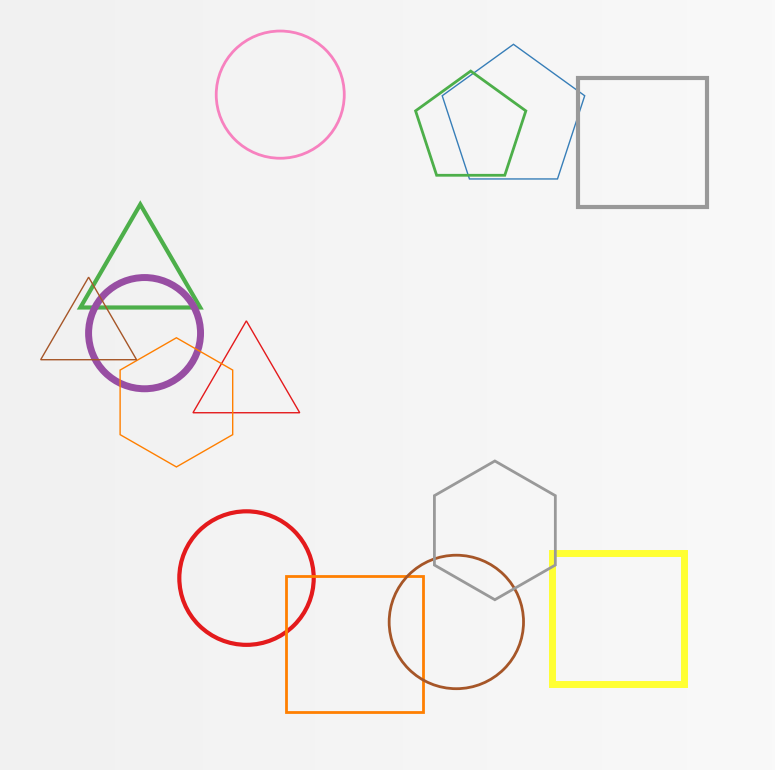[{"shape": "triangle", "thickness": 0.5, "radius": 0.4, "center": [0.318, 0.504]}, {"shape": "circle", "thickness": 1.5, "radius": 0.43, "center": [0.318, 0.249]}, {"shape": "pentagon", "thickness": 0.5, "radius": 0.48, "center": [0.663, 0.846]}, {"shape": "triangle", "thickness": 1.5, "radius": 0.45, "center": [0.181, 0.645]}, {"shape": "pentagon", "thickness": 1, "radius": 0.37, "center": [0.607, 0.833]}, {"shape": "circle", "thickness": 2.5, "radius": 0.36, "center": [0.187, 0.567]}, {"shape": "hexagon", "thickness": 0.5, "radius": 0.42, "center": [0.228, 0.477]}, {"shape": "square", "thickness": 1, "radius": 0.44, "center": [0.458, 0.164]}, {"shape": "square", "thickness": 2.5, "radius": 0.43, "center": [0.797, 0.197]}, {"shape": "circle", "thickness": 1, "radius": 0.43, "center": [0.589, 0.192]}, {"shape": "triangle", "thickness": 0.5, "radius": 0.36, "center": [0.114, 0.569]}, {"shape": "circle", "thickness": 1, "radius": 0.41, "center": [0.362, 0.877]}, {"shape": "hexagon", "thickness": 1, "radius": 0.45, "center": [0.639, 0.311]}, {"shape": "square", "thickness": 1.5, "radius": 0.42, "center": [0.829, 0.815]}]